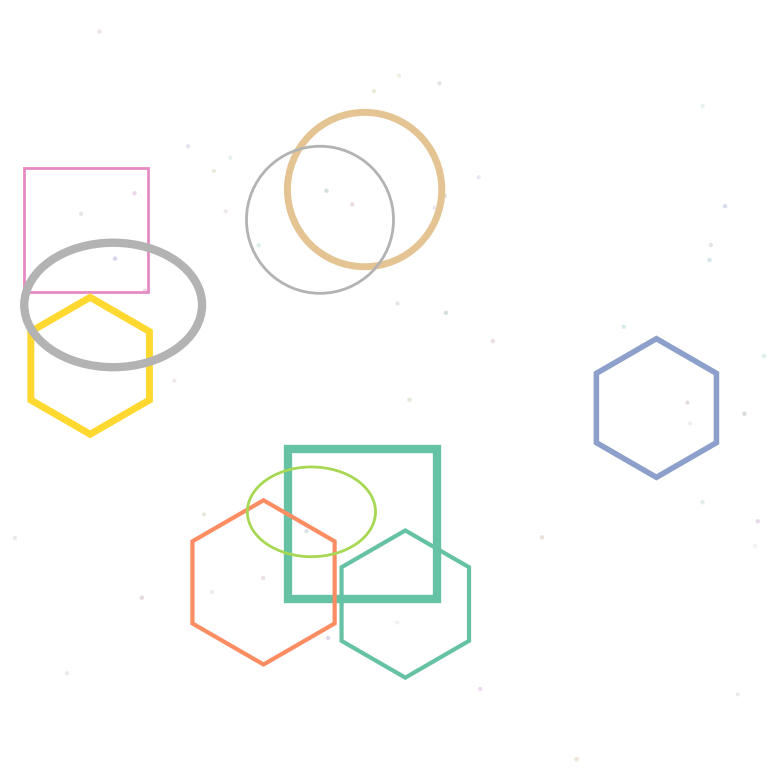[{"shape": "hexagon", "thickness": 1.5, "radius": 0.48, "center": [0.526, 0.216]}, {"shape": "square", "thickness": 3, "radius": 0.49, "center": [0.471, 0.32]}, {"shape": "hexagon", "thickness": 1.5, "radius": 0.53, "center": [0.342, 0.244]}, {"shape": "hexagon", "thickness": 2, "radius": 0.45, "center": [0.852, 0.47]}, {"shape": "square", "thickness": 1, "radius": 0.4, "center": [0.112, 0.701]}, {"shape": "oval", "thickness": 1, "radius": 0.42, "center": [0.404, 0.335]}, {"shape": "hexagon", "thickness": 2.5, "radius": 0.44, "center": [0.117, 0.525]}, {"shape": "circle", "thickness": 2.5, "radius": 0.5, "center": [0.474, 0.754]}, {"shape": "circle", "thickness": 1, "radius": 0.48, "center": [0.416, 0.715]}, {"shape": "oval", "thickness": 3, "radius": 0.58, "center": [0.147, 0.604]}]